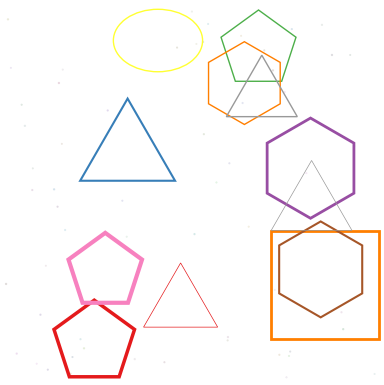[{"shape": "pentagon", "thickness": 2.5, "radius": 0.55, "center": [0.245, 0.11]}, {"shape": "triangle", "thickness": 0.5, "radius": 0.56, "center": [0.469, 0.206]}, {"shape": "triangle", "thickness": 1.5, "radius": 0.71, "center": [0.331, 0.602]}, {"shape": "pentagon", "thickness": 1, "radius": 0.51, "center": [0.671, 0.872]}, {"shape": "hexagon", "thickness": 2, "radius": 0.65, "center": [0.807, 0.563]}, {"shape": "square", "thickness": 2, "radius": 0.71, "center": [0.844, 0.259]}, {"shape": "hexagon", "thickness": 1, "radius": 0.54, "center": [0.635, 0.784]}, {"shape": "oval", "thickness": 1, "radius": 0.58, "center": [0.41, 0.895]}, {"shape": "hexagon", "thickness": 1.5, "radius": 0.62, "center": [0.833, 0.3]}, {"shape": "pentagon", "thickness": 3, "radius": 0.5, "center": [0.273, 0.295]}, {"shape": "triangle", "thickness": 1, "radius": 0.53, "center": [0.68, 0.75]}, {"shape": "triangle", "thickness": 0.5, "radius": 0.61, "center": [0.809, 0.462]}]